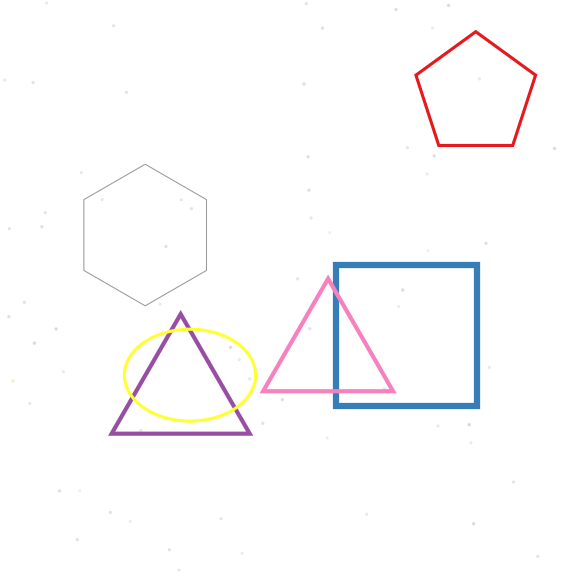[{"shape": "pentagon", "thickness": 1.5, "radius": 0.54, "center": [0.824, 0.835]}, {"shape": "square", "thickness": 3, "radius": 0.61, "center": [0.704, 0.418]}, {"shape": "triangle", "thickness": 2, "radius": 0.69, "center": [0.313, 0.317]}, {"shape": "oval", "thickness": 1.5, "radius": 0.57, "center": [0.329, 0.35]}, {"shape": "triangle", "thickness": 2, "radius": 0.65, "center": [0.568, 0.387]}, {"shape": "hexagon", "thickness": 0.5, "radius": 0.61, "center": [0.251, 0.592]}]